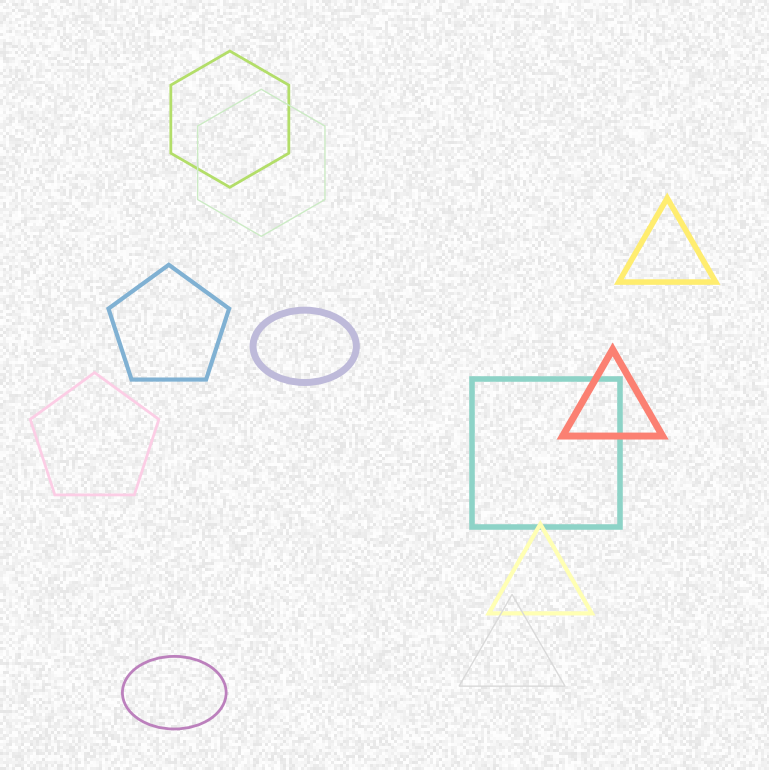[{"shape": "square", "thickness": 2, "radius": 0.48, "center": [0.71, 0.412]}, {"shape": "triangle", "thickness": 1.5, "radius": 0.39, "center": [0.702, 0.242]}, {"shape": "oval", "thickness": 2.5, "radius": 0.34, "center": [0.396, 0.55]}, {"shape": "triangle", "thickness": 2.5, "radius": 0.37, "center": [0.796, 0.471]}, {"shape": "pentagon", "thickness": 1.5, "radius": 0.41, "center": [0.219, 0.574]}, {"shape": "hexagon", "thickness": 1, "radius": 0.44, "center": [0.298, 0.845]}, {"shape": "pentagon", "thickness": 1, "radius": 0.44, "center": [0.123, 0.428]}, {"shape": "triangle", "thickness": 0.5, "radius": 0.4, "center": [0.665, 0.149]}, {"shape": "oval", "thickness": 1, "radius": 0.34, "center": [0.226, 0.1]}, {"shape": "hexagon", "thickness": 0.5, "radius": 0.48, "center": [0.339, 0.789]}, {"shape": "triangle", "thickness": 2, "radius": 0.36, "center": [0.867, 0.67]}]